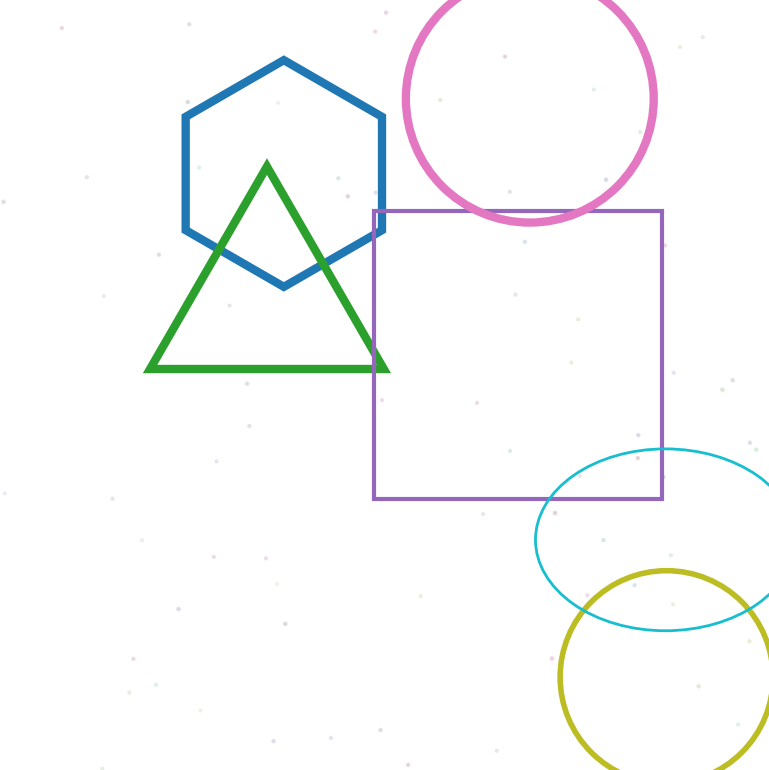[{"shape": "hexagon", "thickness": 3, "radius": 0.74, "center": [0.369, 0.775]}, {"shape": "triangle", "thickness": 3, "radius": 0.88, "center": [0.347, 0.608]}, {"shape": "square", "thickness": 1.5, "radius": 0.94, "center": [0.673, 0.539]}, {"shape": "circle", "thickness": 3, "radius": 0.8, "center": [0.688, 0.872]}, {"shape": "circle", "thickness": 2, "radius": 0.69, "center": [0.866, 0.121]}, {"shape": "oval", "thickness": 1, "radius": 0.84, "center": [0.864, 0.299]}]